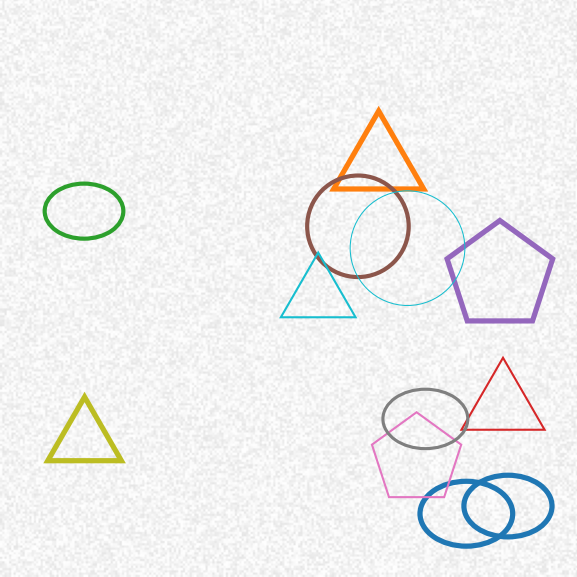[{"shape": "oval", "thickness": 2.5, "radius": 0.38, "center": [0.88, 0.123]}, {"shape": "oval", "thickness": 2.5, "radius": 0.4, "center": [0.808, 0.11]}, {"shape": "triangle", "thickness": 2.5, "radius": 0.45, "center": [0.656, 0.717]}, {"shape": "oval", "thickness": 2, "radius": 0.34, "center": [0.145, 0.634]}, {"shape": "triangle", "thickness": 1, "radius": 0.42, "center": [0.871, 0.297]}, {"shape": "pentagon", "thickness": 2.5, "radius": 0.48, "center": [0.866, 0.521]}, {"shape": "circle", "thickness": 2, "radius": 0.44, "center": [0.62, 0.607]}, {"shape": "pentagon", "thickness": 1, "radius": 0.41, "center": [0.721, 0.204]}, {"shape": "oval", "thickness": 1.5, "radius": 0.37, "center": [0.737, 0.274]}, {"shape": "triangle", "thickness": 2.5, "radius": 0.37, "center": [0.146, 0.238]}, {"shape": "circle", "thickness": 0.5, "radius": 0.5, "center": [0.706, 0.569]}, {"shape": "triangle", "thickness": 1, "radius": 0.37, "center": [0.551, 0.487]}]